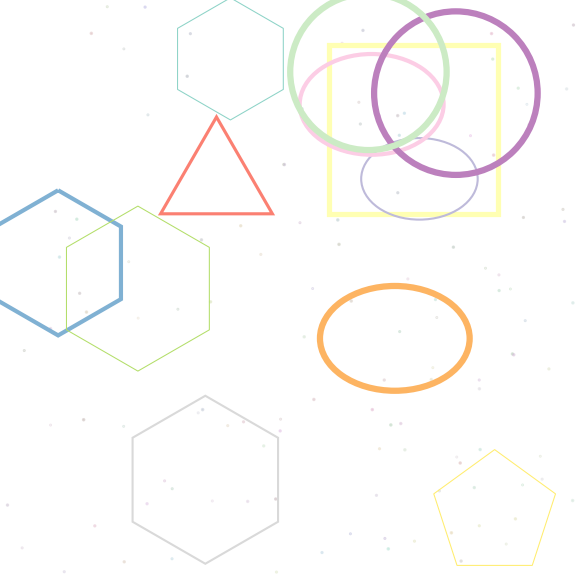[{"shape": "hexagon", "thickness": 0.5, "radius": 0.53, "center": [0.399, 0.897]}, {"shape": "square", "thickness": 2.5, "radius": 0.73, "center": [0.717, 0.774]}, {"shape": "oval", "thickness": 1, "radius": 0.5, "center": [0.726, 0.689]}, {"shape": "triangle", "thickness": 1.5, "radius": 0.56, "center": [0.375, 0.685]}, {"shape": "hexagon", "thickness": 2, "radius": 0.63, "center": [0.101, 0.544]}, {"shape": "oval", "thickness": 3, "radius": 0.65, "center": [0.684, 0.413]}, {"shape": "hexagon", "thickness": 0.5, "radius": 0.71, "center": [0.239, 0.499]}, {"shape": "oval", "thickness": 2, "radius": 0.62, "center": [0.644, 0.818]}, {"shape": "hexagon", "thickness": 1, "radius": 0.73, "center": [0.356, 0.168]}, {"shape": "circle", "thickness": 3, "radius": 0.71, "center": [0.789, 0.838]}, {"shape": "circle", "thickness": 3, "radius": 0.68, "center": [0.638, 0.875]}, {"shape": "pentagon", "thickness": 0.5, "radius": 0.55, "center": [0.857, 0.11]}]